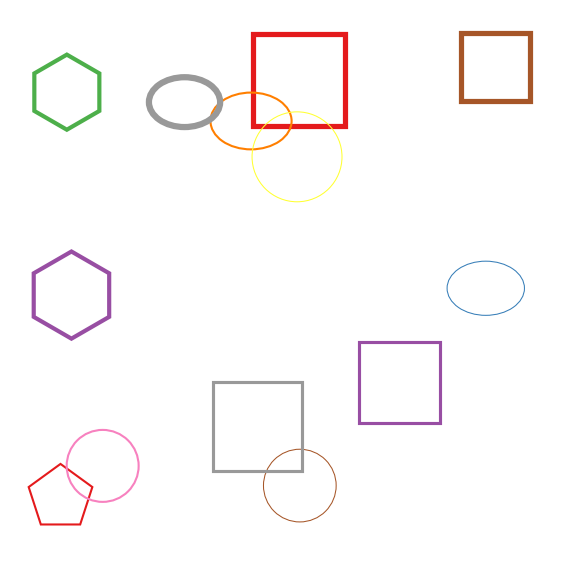[{"shape": "pentagon", "thickness": 1, "radius": 0.29, "center": [0.105, 0.138]}, {"shape": "square", "thickness": 2.5, "radius": 0.4, "center": [0.517, 0.861]}, {"shape": "oval", "thickness": 0.5, "radius": 0.33, "center": [0.841, 0.5]}, {"shape": "hexagon", "thickness": 2, "radius": 0.33, "center": [0.116, 0.84]}, {"shape": "square", "thickness": 1.5, "radius": 0.35, "center": [0.692, 0.336]}, {"shape": "hexagon", "thickness": 2, "radius": 0.38, "center": [0.124, 0.488]}, {"shape": "oval", "thickness": 1, "radius": 0.35, "center": [0.435, 0.79]}, {"shape": "circle", "thickness": 0.5, "radius": 0.39, "center": [0.514, 0.728]}, {"shape": "circle", "thickness": 0.5, "radius": 0.31, "center": [0.519, 0.158]}, {"shape": "square", "thickness": 2.5, "radius": 0.3, "center": [0.858, 0.883]}, {"shape": "circle", "thickness": 1, "radius": 0.31, "center": [0.178, 0.192]}, {"shape": "oval", "thickness": 3, "radius": 0.31, "center": [0.32, 0.822]}, {"shape": "square", "thickness": 1.5, "radius": 0.38, "center": [0.446, 0.261]}]